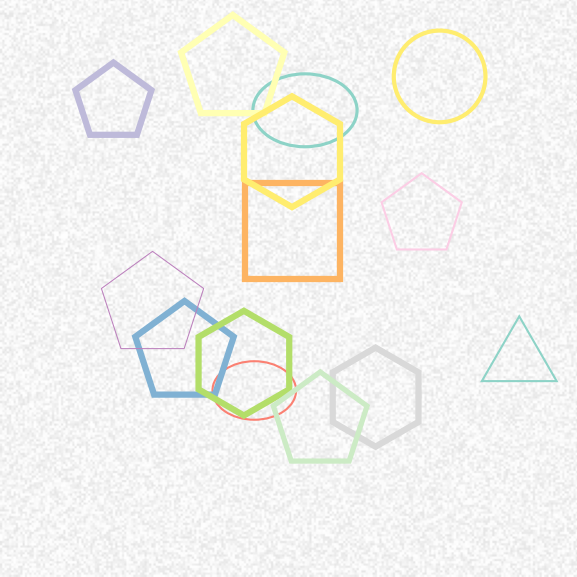[{"shape": "triangle", "thickness": 1, "radius": 0.37, "center": [0.899, 0.377]}, {"shape": "oval", "thickness": 1.5, "radius": 0.45, "center": [0.528, 0.808]}, {"shape": "pentagon", "thickness": 3, "radius": 0.47, "center": [0.403, 0.879]}, {"shape": "pentagon", "thickness": 3, "radius": 0.35, "center": [0.196, 0.822]}, {"shape": "oval", "thickness": 1, "radius": 0.36, "center": [0.44, 0.323]}, {"shape": "pentagon", "thickness": 3, "radius": 0.45, "center": [0.319, 0.388]}, {"shape": "square", "thickness": 3, "radius": 0.41, "center": [0.506, 0.599]}, {"shape": "hexagon", "thickness": 3, "radius": 0.45, "center": [0.422, 0.37]}, {"shape": "pentagon", "thickness": 1, "radius": 0.37, "center": [0.73, 0.626]}, {"shape": "hexagon", "thickness": 3, "radius": 0.43, "center": [0.65, 0.311]}, {"shape": "pentagon", "thickness": 0.5, "radius": 0.47, "center": [0.264, 0.471]}, {"shape": "pentagon", "thickness": 2.5, "radius": 0.43, "center": [0.554, 0.27]}, {"shape": "circle", "thickness": 2, "radius": 0.4, "center": [0.761, 0.867]}, {"shape": "hexagon", "thickness": 3, "radius": 0.48, "center": [0.506, 0.736]}]